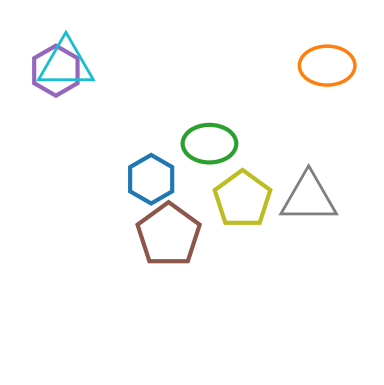[{"shape": "hexagon", "thickness": 3, "radius": 0.32, "center": [0.393, 0.535]}, {"shape": "oval", "thickness": 2.5, "radius": 0.36, "center": [0.85, 0.83]}, {"shape": "oval", "thickness": 3, "radius": 0.35, "center": [0.544, 0.627]}, {"shape": "hexagon", "thickness": 3, "radius": 0.33, "center": [0.145, 0.816]}, {"shape": "pentagon", "thickness": 3, "radius": 0.42, "center": [0.438, 0.39]}, {"shape": "triangle", "thickness": 2, "radius": 0.42, "center": [0.802, 0.486]}, {"shape": "pentagon", "thickness": 3, "radius": 0.38, "center": [0.63, 0.483]}, {"shape": "triangle", "thickness": 2, "radius": 0.41, "center": [0.171, 0.834]}]